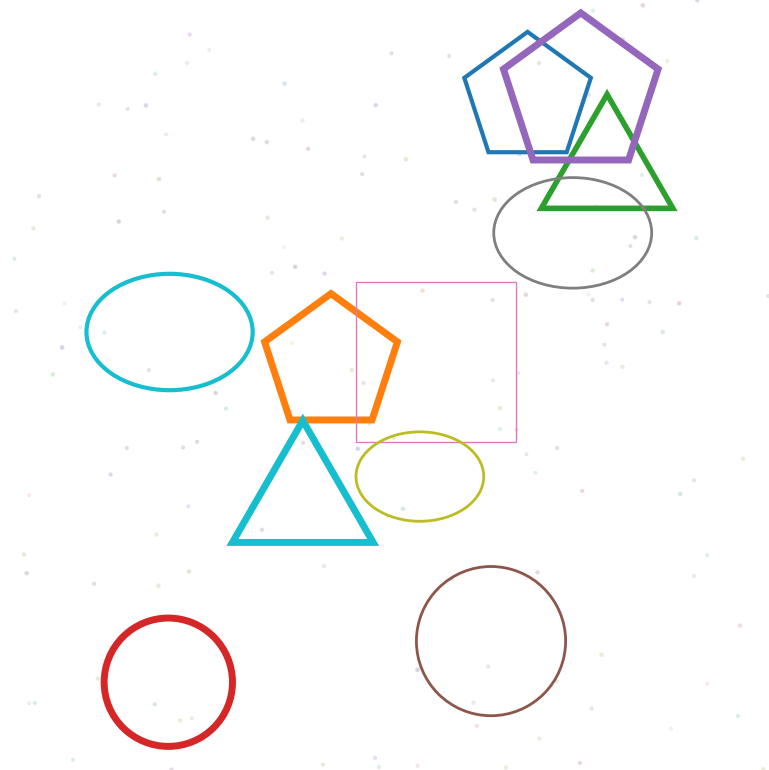[{"shape": "pentagon", "thickness": 1.5, "radius": 0.43, "center": [0.685, 0.872]}, {"shape": "pentagon", "thickness": 2.5, "radius": 0.45, "center": [0.43, 0.528]}, {"shape": "triangle", "thickness": 2, "radius": 0.49, "center": [0.788, 0.779]}, {"shape": "circle", "thickness": 2.5, "radius": 0.42, "center": [0.219, 0.114]}, {"shape": "pentagon", "thickness": 2.5, "radius": 0.53, "center": [0.754, 0.878]}, {"shape": "circle", "thickness": 1, "radius": 0.48, "center": [0.638, 0.167]}, {"shape": "square", "thickness": 0.5, "radius": 0.52, "center": [0.566, 0.53]}, {"shape": "oval", "thickness": 1, "radius": 0.51, "center": [0.744, 0.698]}, {"shape": "oval", "thickness": 1, "radius": 0.41, "center": [0.545, 0.381]}, {"shape": "oval", "thickness": 1.5, "radius": 0.54, "center": [0.22, 0.569]}, {"shape": "triangle", "thickness": 2.5, "radius": 0.53, "center": [0.393, 0.348]}]